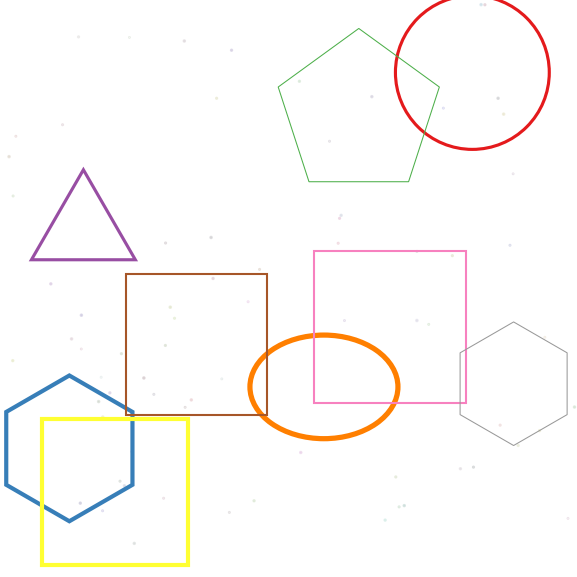[{"shape": "circle", "thickness": 1.5, "radius": 0.67, "center": [0.818, 0.874]}, {"shape": "hexagon", "thickness": 2, "radius": 0.63, "center": [0.12, 0.223]}, {"shape": "pentagon", "thickness": 0.5, "radius": 0.73, "center": [0.621, 0.803]}, {"shape": "triangle", "thickness": 1.5, "radius": 0.52, "center": [0.144, 0.601]}, {"shape": "oval", "thickness": 2.5, "radius": 0.64, "center": [0.561, 0.329]}, {"shape": "square", "thickness": 2, "radius": 0.63, "center": [0.199, 0.147]}, {"shape": "square", "thickness": 1, "radius": 0.61, "center": [0.341, 0.403]}, {"shape": "square", "thickness": 1, "radius": 0.66, "center": [0.676, 0.432]}, {"shape": "hexagon", "thickness": 0.5, "radius": 0.53, "center": [0.889, 0.335]}]